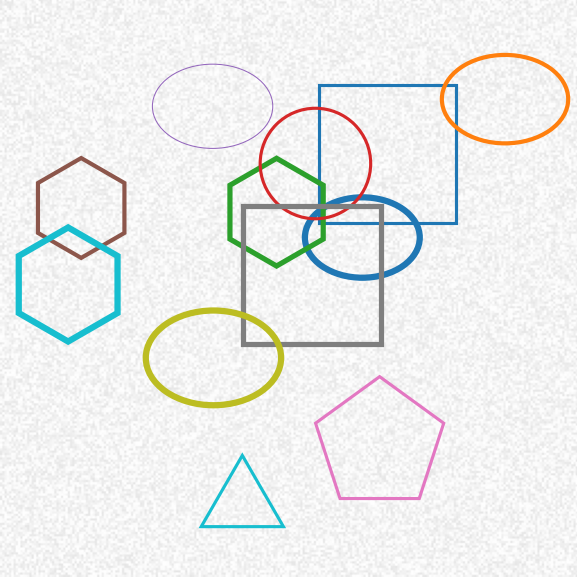[{"shape": "oval", "thickness": 3, "radius": 0.5, "center": [0.627, 0.588]}, {"shape": "square", "thickness": 1.5, "radius": 0.6, "center": [0.671, 0.733]}, {"shape": "oval", "thickness": 2, "radius": 0.55, "center": [0.874, 0.827]}, {"shape": "hexagon", "thickness": 2.5, "radius": 0.47, "center": [0.479, 0.632]}, {"shape": "circle", "thickness": 1.5, "radius": 0.48, "center": [0.546, 0.716]}, {"shape": "oval", "thickness": 0.5, "radius": 0.52, "center": [0.368, 0.815]}, {"shape": "hexagon", "thickness": 2, "radius": 0.43, "center": [0.141, 0.639]}, {"shape": "pentagon", "thickness": 1.5, "radius": 0.58, "center": [0.657, 0.23]}, {"shape": "square", "thickness": 2.5, "radius": 0.6, "center": [0.54, 0.523]}, {"shape": "oval", "thickness": 3, "radius": 0.59, "center": [0.37, 0.379]}, {"shape": "triangle", "thickness": 1.5, "radius": 0.41, "center": [0.42, 0.128]}, {"shape": "hexagon", "thickness": 3, "radius": 0.49, "center": [0.118, 0.506]}]